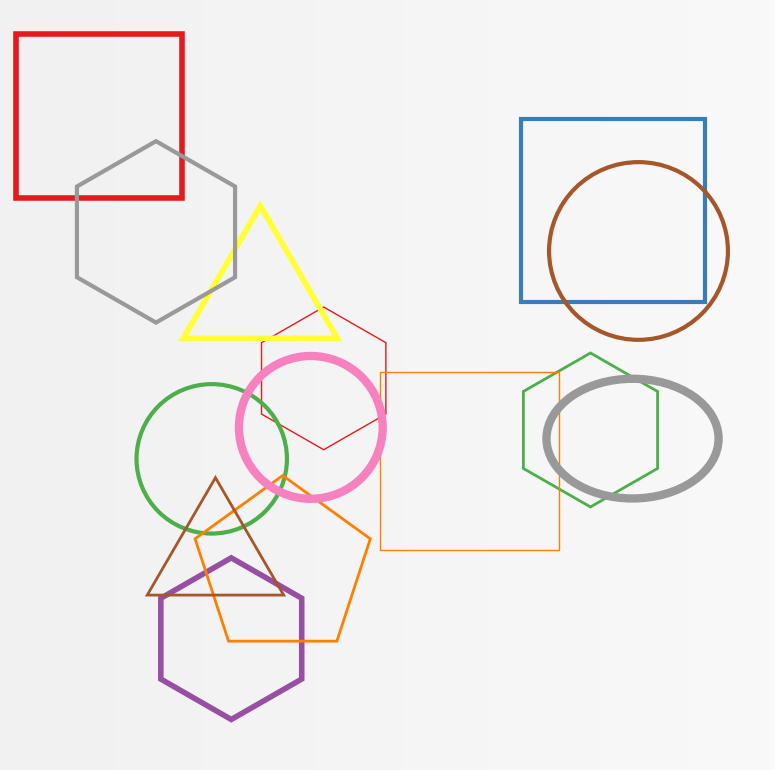[{"shape": "square", "thickness": 2, "radius": 0.53, "center": [0.128, 0.849]}, {"shape": "hexagon", "thickness": 0.5, "radius": 0.46, "center": [0.418, 0.509]}, {"shape": "square", "thickness": 1.5, "radius": 0.6, "center": [0.791, 0.726]}, {"shape": "hexagon", "thickness": 1, "radius": 0.5, "center": [0.762, 0.442]}, {"shape": "circle", "thickness": 1.5, "radius": 0.49, "center": [0.273, 0.404]}, {"shape": "hexagon", "thickness": 2, "radius": 0.52, "center": [0.298, 0.171]}, {"shape": "square", "thickness": 0.5, "radius": 0.58, "center": [0.606, 0.401]}, {"shape": "pentagon", "thickness": 1, "radius": 0.59, "center": [0.365, 0.264]}, {"shape": "triangle", "thickness": 2, "radius": 0.57, "center": [0.336, 0.618]}, {"shape": "triangle", "thickness": 1, "radius": 0.51, "center": [0.278, 0.278]}, {"shape": "circle", "thickness": 1.5, "radius": 0.58, "center": [0.824, 0.674]}, {"shape": "circle", "thickness": 3, "radius": 0.46, "center": [0.401, 0.445]}, {"shape": "oval", "thickness": 3, "radius": 0.56, "center": [0.816, 0.43]}, {"shape": "hexagon", "thickness": 1.5, "radius": 0.59, "center": [0.201, 0.699]}]